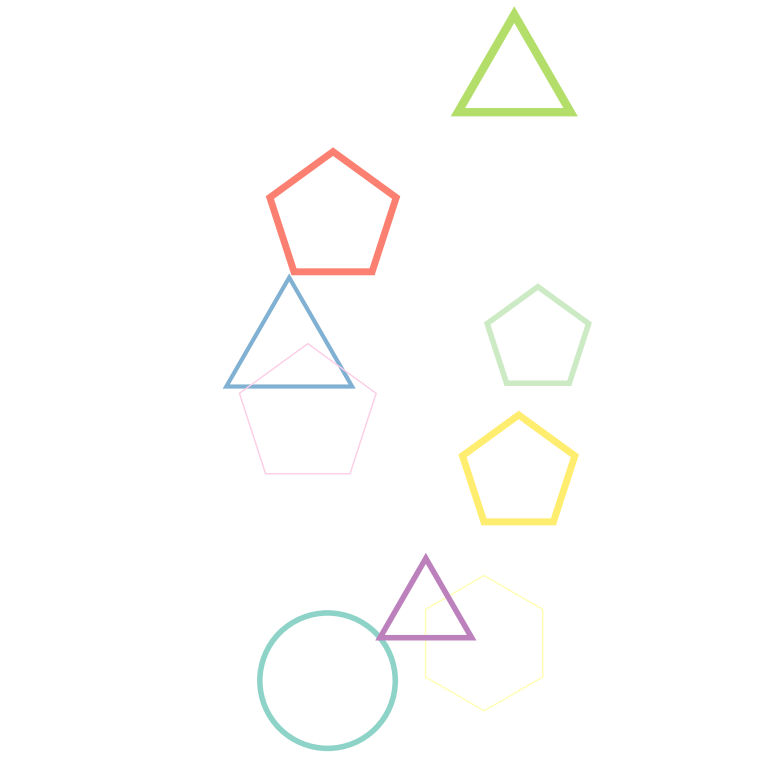[{"shape": "circle", "thickness": 2, "radius": 0.44, "center": [0.425, 0.116]}, {"shape": "hexagon", "thickness": 0.5, "radius": 0.44, "center": [0.629, 0.165]}, {"shape": "pentagon", "thickness": 2.5, "radius": 0.43, "center": [0.433, 0.717]}, {"shape": "triangle", "thickness": 1.5, "radius": 0.47, "center": [0.376, 0.545]}, {"shape": "triangle", "thickness": 3, "radius": 0.42, "center": [0.668, 0.897]}, {"shape": "pentagon", "thickness": 0.5, "radius": 0.47, "center": [0.4, 0.46]}, {"shape": "triangle", "thickness": 2, "radius": 0.34, "center": [0.553, 0.206]}, {"shape": "pentagon", "thickness": 2, "radius": 0.35, "center": [0.699, 0.558]}, {"shape": "pentagon", "thickness": 2.5, "radius": 0.38, "center": [0.674, 0.384]}]